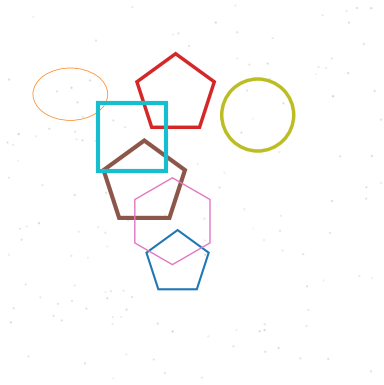[{"shape": "pentagon", "thickness": 1.5, "radius": 0.43, "center": [0.461, 0.317]}, {"shape": "oval", "thickness": 0.5, "radius": 0.49, "center": [0.183, 0.755]}, {"shape": "pentagon", "thickness": 2.5, "radius": 0.53, "center": [0.456, 0.755]}, {"shape": "pentagon", "thickness": 3, "radius": 0.56, "center": [0.375, 0.524]}, {"shape": "hexagon", "thickness": 1, "radius": 0.56, "center": [0.448, 0.425]}, {"shape": "circle", "thickness": 2.5, "radius": 0.47, "center": [0.669, 0.701]}, {"shape": "square", "thickness": 3, "radius": 0.44, "center": [0.343, 0.643]}]